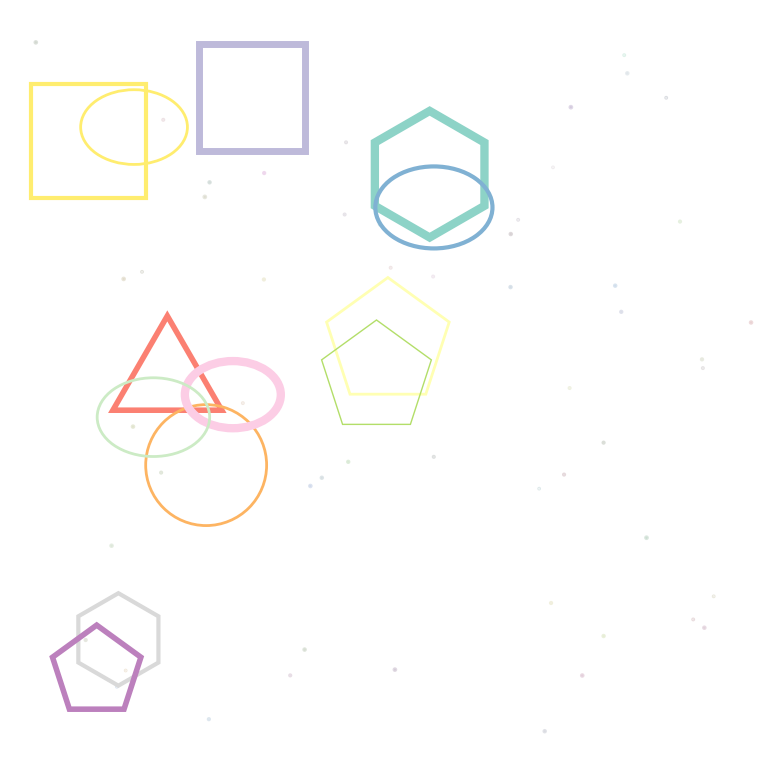[{"shape": "hexagon", "thickness": 3, "radius": 0.41, "center": [0.558, 0.774]}, {"shape": "pentagon", "thickness": 1, "radius": 0.42, "center": [0.504, 0.556]}, {"shape": "square", "thickness": 2.5, "radius": 0.35, "center": [0.327, 0.873]}, {"shape": "triangle", "thickness": 2, "radius": 0.41, "center": [0.217, 0.508]}, {"shape": "oval", "thickness": 1.5, "radius": 0.38, "center": [0.564, 0.731]}, {"shape": "circle", "thickness": 1, "radius": 0.39, "center": [0.268, 0.396]}, {"shape": "pentagon", "thickness": 0.5, "radius": 0.37, "center": [0.489, 0.509]}, {"shape": "oval", "thickness": 3, "radius": 0.31, "center": [0.302, 0.487]}, {"shape": "hexagon", "thickness": 1.5, "radius": 0.3, "center": [0.154, 0.17]}, {"shape": "pentagon", "thickness": 2, "radius": 0.3, "center": [0.126, 0.128]}, {"shape": "oval", "thickness": 1, "radius": 0.37, "center": [0.199, 0.458]}, {"shape": "oval", "thickness": 1, "radius": 0.35, "center": [0.174, 0.835]}, {"shape": "square", "thickness": 1.5, "radius": 0.37, "center": [0.115, 0.817]}]